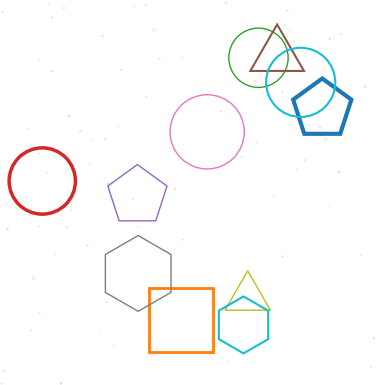[{"shape": "pentagon", "thickness": 3, "radius": 0.4, "center": [0.837, 0.717]}, {"shape": "square", "thickness": 2, "radius": 0.41, "center": [0.471, 0.168]}, {"shape": "circle", "thickness": 1, "radius": 0.39, "center": [0.671, 0.85]}, {"shape": "circle", "thickness": 2.5, "radius": 0.43, "center": [0.11, 0.53]}, {"shape": "pentagon", "thickness": 1, "radius": 0.4, "center": [0.357, 0.492]}, {"shape": "triangle", "thickness": 1.5, "radius": 0.4, "center": [0.72, 0.856]}, {"shape": "circle", "thickness": 1, "radius": 0.48, "center": [0.538, 0.658]}, {"shape": "hexagon", "thickness": 1, "radius": 0.49, "center": [0.359, 0.29]}, {"shape": "triangle", "thickness": 1, "radius": 0.34, "center": [0.643, 0.228]}, {"shape": "circle", "thickness": 1.5, "radius": 0.45, "center": [0.781, 0.786]}, {"shape": "hexagon", "thickness": 1.5, "radius": 0.37, "center": [0.633, 0.156]}]